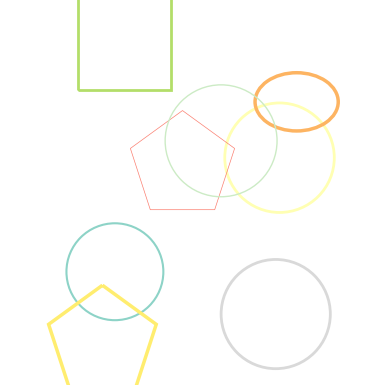[{"shape": "circle", "thickness": 1.5, "radius": 0.63, "center": [0.298, 0.294]}, {"shape": "circle", "thickness": 2, "radius": 0.71, "center": [0.726, 0.59]}, {"shape": "pentagon", "thickness": 0.5, "radius": 0.71, "center": [0.474, 0.571]}, {"shape": "oval", "thickness": 2.5, "radius": 0.54, "center": [0.771, 0.735]}, {"shape": "square", "thickness": 2, "radius": 0.61, "center": [0.323, 0.888]}, {"shape": "circle", "thickness": 2, "radius": 0.71, "center": [0.716, 0.184]}, {"shape": "circle", "thickness": 1, "radius": 0.73, "center": [0.574, 0.634]}, {"shape": "pentagon", "thickness": 2.5, "radius": 0.73, "center": [0.266, 0.112]}]